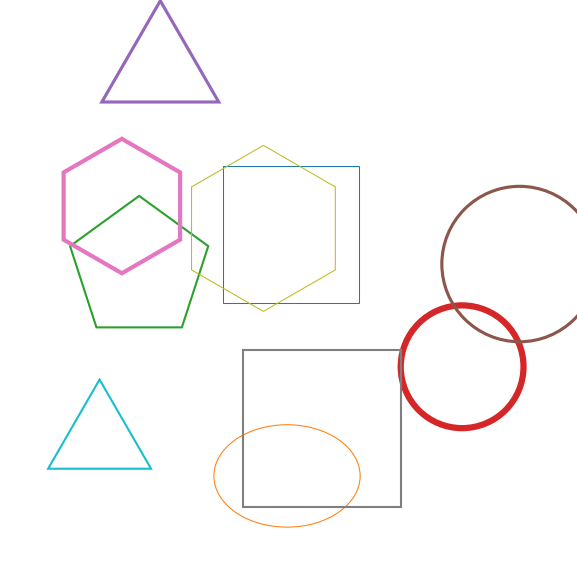[{"shape": "square", "thickness": 0.5, "radius": 0.59, "center": [0.504, 0.593]}, {"shape": "oval", "thickness": 0.5, "radius": 0.63, "center": [0.497, 0.175]}, {"shape": "pentagon", "thickness": 1, "radius": 0.63, "center": [0.241, 0.534]}, {"shape": "circle", "thickness": 3, "radius": 0.53, "center": [0.8, 0.364]}, {"shape": "triangle", "thickness": 1.5, "radius": 0.58, "center": [0.278, 0.881]}, {"shape": "circle", "thickness": 1.5, "radius": 0.67, "center": [0.9, 0.542]}, {"shape": "hexagon", "thickness": 2, "radius": 0.58, "center": [0.211, 0.642]}, {"shape": "square", "thickness": 1, "radius": 0.68, "center": [0.557, 0.257]}, {"shape": "hexagon", "thickness": 0.5, "radius": 0.72, "center": [0.456, 0.604]}, {"shape": "triangle", "thickness": 1, "radius": 0.51, "center": [0.172, 0.239]}]